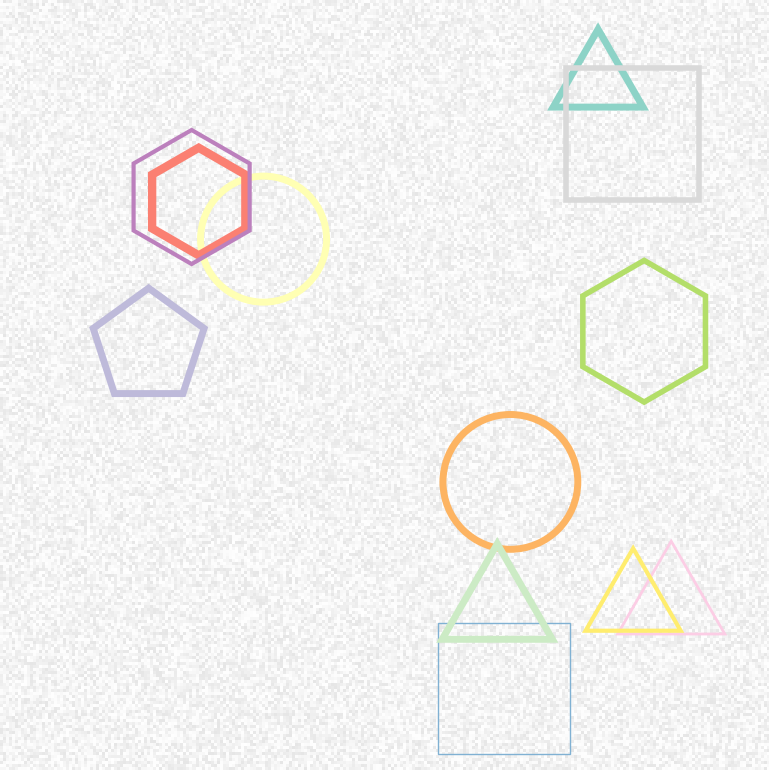[{"shape": "triangle", "thickness": 2.5, "radius": 0.34, "center": [0.777, 0.895]}, {"shape": "circle", "thickness": 2.5, "radius": 0.41, "center": [0.342, 0.689]}, {"shape": "pentagon", "thickness": 2.5, "radius": 0.38, "center": [0.193, 0.55]}, {"shape": "hexagon", "thickness": 3, "radius": 0.35, "center": [0.258, 0.738]}, {"shape": "square", "thickness": 0.5, "radius": 0.43, "center": [0.655, 0.106]}, {"shape": "circle", "thickness": 2.5, "radius": 0.44, "center": [0.663, 0.374]}, {"shape": "hexagon", "thickness": 2, "radius": 0.46, "center": [0.837, 0.57]}, {"shape": "triangle", "thickness": 1, "radius": 0.4, "center": [0.872, 0.217]}, {"shape": "square", "thickness": 2, "radius": 0.43, "center": [0.821, 0.826]}, {"shape": "hexagon", "thickness": 1.5, "radius": 0.44, "center": [0.249, 0.744]}, {"shape": "triangle", "thickness": 2.5, "radius": 0.41, "center": [0.646, 0.211]}, {"shape": "triangle", "thickness": 1.5, "radius": 0.36, "center": [0.822, 0.217]}]